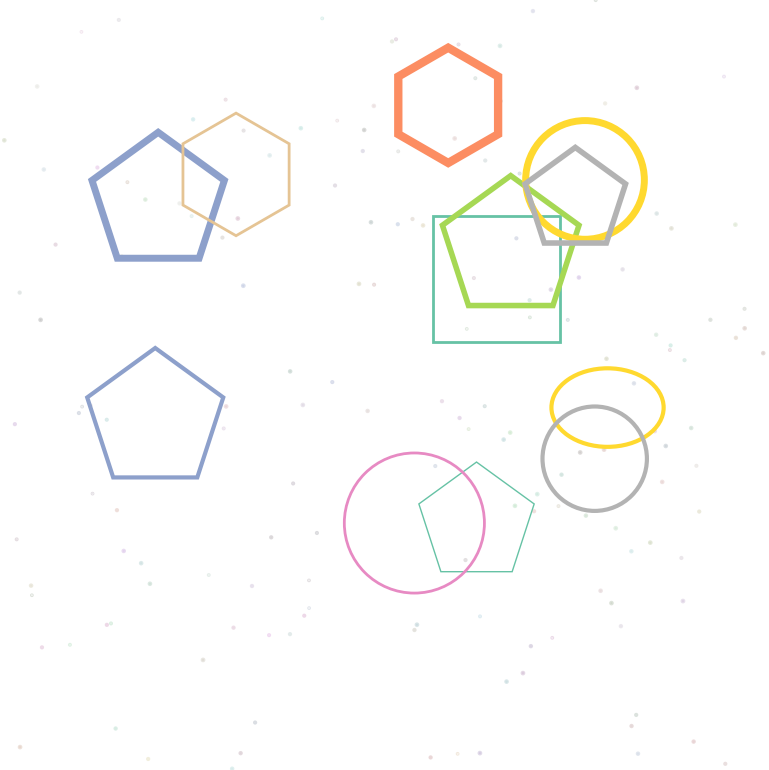[{"shape": "pentagon", "thickness": 0.5, "radius": 0.39, "center": [0.619, 0.321]}, {"shape": "square", "thickness": 1, "radius": 0.41, "center": [0.645, 0.637]}, {"shape": "hexagon", "thickness": 3, "radius": 0.37, "center": [0.582, 0.863]}, {"shape": "pentagon", "thickness": 1.5, "radius": 0.46, "center": [0.202, 0.455]}, {"shape": "pentagon", "thickness": 2.5, "radius": 0.45, "center": [0.205, 0.738]}, {"shape": "circle", "thickness": 1, "radius": 0.45, "center": [0.538, 0.321]}, {"shape": "pentagon", "thickness": 2, "radius": 0.47, "center": [0.663, 0.679]}, {"shape": "circle", "thickness": 2.5, "radius": 0.39, "center": [0.76, 0.766]}, {"shape": "oval", "thickness": 1.5, "radius": 0.36, "center": [0.789, 0.471]}, {"shape": "hexagon", "thickness": 1, "radius": 0.4, "center": [0.307, 0.773]}, {"shape": "circle", "thickness": 1.5, "radius": 0.34, "center": [0.772, 0.404]}, {"shape": "pentagon", "thickness": 2, "radius": 0.34, "center": [0.747, 0.74]}]